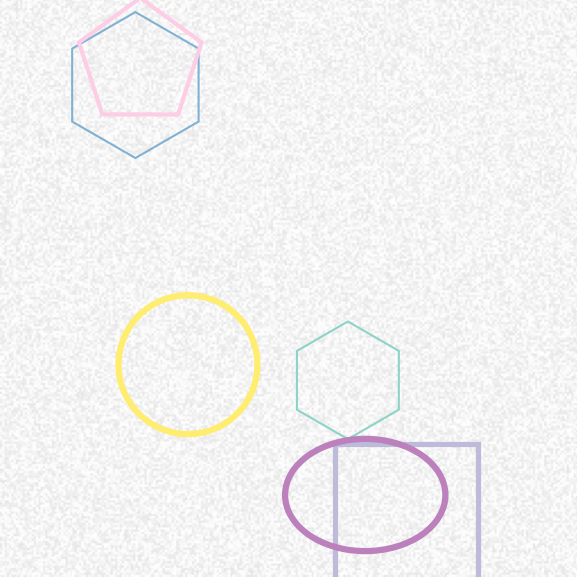[{"shape": "hexagon", "thickness": 1, "radius": 0.51, "center": [0.602, 0.341]}, {"shape": "square", "thickness": 2.5, "radius": 0.62, "center": [0.704, 0.107]}, {"shape": "hexagon", "thickness": 1, "radius": 0.63, "center": [0.234, 0.852]}, {"shape": "pentagon", "thickness": 2, "radius": 0.56, "center": [0.243, 0.891]}, {"shape": "oval", "thickness": 3, "radius": 0.69, "center": [0.632, 0.142]}, {"shape": "circle", "thickness": 3, "radius": 0.6, "center": [0.325, 0.368]}]